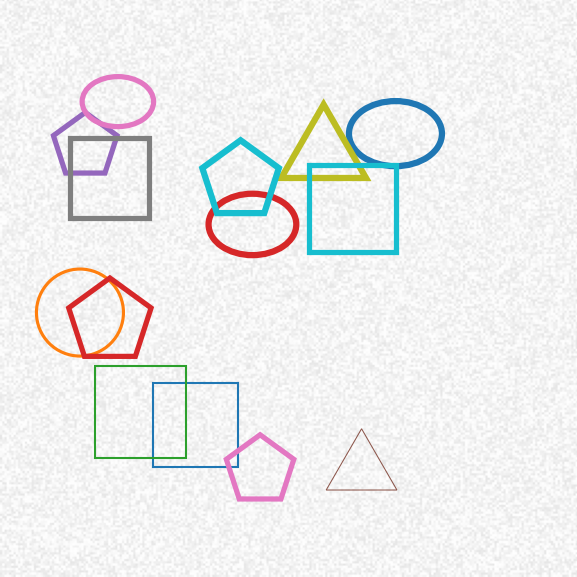[{"shape": "oval", "thickness": 3, "radius": 0.4, "center": [0.685, 0.768]}, {"shape": "square", "thickness": 1, "radius": 0.36, "center": [0.339, 0.263]}, {"shape": "circle", "thickness": 1.5, "radius": 0.38, "center": [0.138, 0.458]}, {"shape": "square", "thickness": 1, "radius": 0.4, "center": [0.243, 0.285]}, {"shape": "pentagon", "thickness": 2.5, "radius": 0.38, "center": [0.19, 0.443]}, {"shape": "oval", "thickness": 3, "radius": 0.38, "center": [0.437, 0.611]}, {"shape": "pentagon", "thickness": 2.5, "radius": 0.29, "center": [0.148, 0.746]}, {"shape": "triangle", "thickness": 0.5, "radius": 0.35, "center": [0.626, 0.186]}, {"shape": "pentagon", "thickness": 2.5, "radius": 0.31, "center": [0.45, 0.185]}, {"shape": "oval", "thickness": 2.5, "radius": 0.31, "center": [0.204, 0.823]}, {"shape": "square", "thickness": 2.5, "radius": 0.35, "center": [0.19, 0.691]}, {"shape": "triangle", "thickness": 3, "radius": 0.42, "center": [0.56, 0.733]}, {"shape": "pentagon", "thickness": 3, "radius": 0.35, "center": [0.417, 0.687]}, {"shape": "square", "thickness": 2.5, "radius": 0.38, "center": [0.611, 0.638]}]